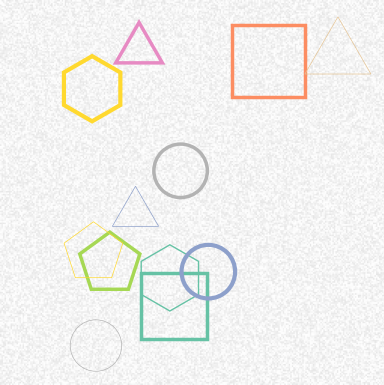[{"shape": "square", "thickness": 2.5, "radius": 0.43, "center": [0.452, 0.206]}, {"shape": "hexagon", "thickness": 1, "radius": 0.43, "center": [0.441, 0.278]}, {"shape": "square", "thickness": 2.5, "radius": 0.47, "center": [0.698, 0.841]}, {"shape": "triangle", "thickness": 0.5, "radius": 0.35, "center": [0.352, 0.447]}, {"shape": "circle", "thickness": 3, "radius": 0.35, "center": [0.541, 0.294]}, {"shape": "triangle", "thickness": 2.5, "radius": 0.35, "center": [0.361, 0.872]}, {"shape": "pentagon", "thickness": 2.5, "radius": 0.41, "center": [0.285, 0.315]}, {"shape": "pentagon", "thickness": 0.5, "radius": 0.4, "center": [0.243, 0.344]}, {"shape": "hexagon", "thickness": 3, "radius": 0.42, "center": [0.239, 0.77]}, {"shape": "triangle", "thickness": 0.5, "radius": 0.5, "center": [0.878, 0.857]}, {"shape": "circle", "thickness": 0.5, "radius": 0.33, "center": [0.249, 0.103]}, {"shape": "circle", "thickness": 2.5, "radius": 0.35, "center": [0.469, 0.556]}]